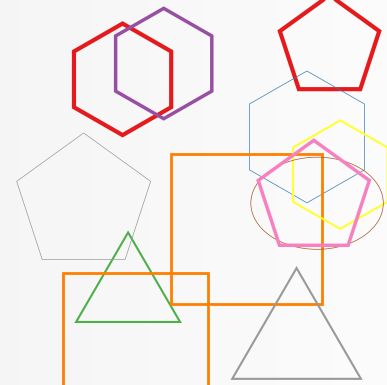[{"shape": "pentagon", "thickness": 3, "radius": 0.67, "center": [0.85, 0.877]}, {"shape": "hexagon", "thickness": 3, "radius": 0.72, "center": [0.316, 0.794]}, {"shape": "hexagon", "thickness": 0.5, "radius": 0.86, "center": [0.792, 0.644]}, {"shape": "triangle", "thickness": 1.5, "radius": 0.77, "center": [0.331, 0.241]}, {"shape": "hexagon", "thickness": 2.5, "radius": 0.72, "center": [0.423, 0.835]}, {"shape": "square", "thickness": 2, "radius": 0.97, "center": [0.635, 0.405]}, {"shape": "square", "thickness": 2, "radius": 0.94, "center": [0.35, 0.105]}, {"shape": "hexagon", "thickness": 1.5, "radius": 0.7, "center": [0.878, 0.546]}, {"shape": "oval", "thickness": 0.5, "radius": 0.85, "center": [0.818, 0.472]}, {"shape": "pentagon", "thickness": 2.5, "radius": 0.75, "center": [0.81, 0.485]}, {"shape": "pentagon", "thickness": 0.5, "radius": 0.91, "center": [0.216, 0.473]}, {"shape": "triangle", "thickness": 1.5, "radius": 0.96, "center": [0.765, 0.112]}]